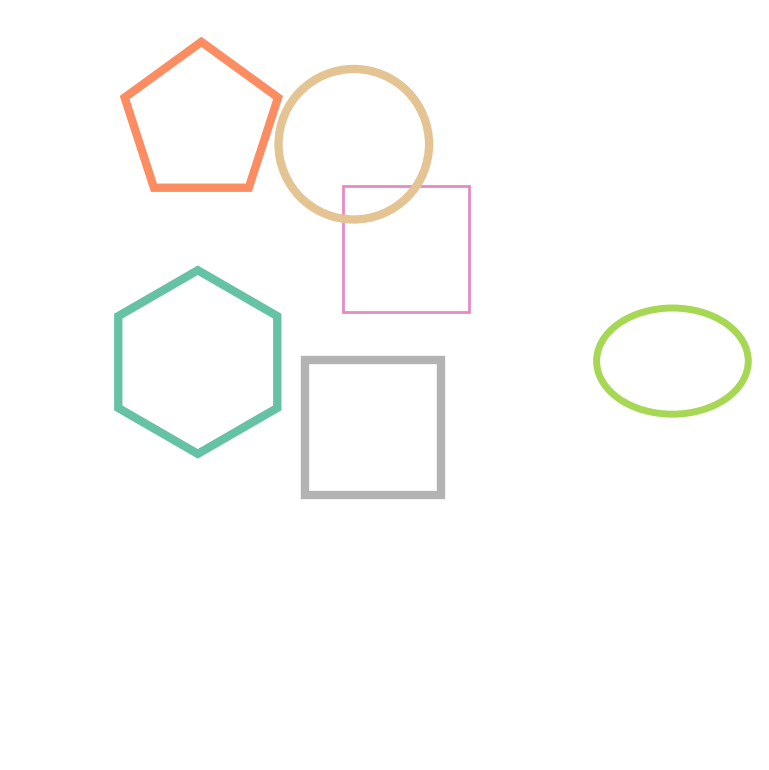[{"shape": "hexagon", "thickness": 3, "radius": 0.6, "center": [0.257, 0.53]}, {"shape": "pentagon", "thickness": 3, "radius": 0.52, "center": [0.261, 0.841]}, {"shape": "square", "thickness": 1, "radius": 0.41, "center": [0.528, 0.677]}, {"shape": "oval", "thickness": 2.5, "radius": 0.49, "center": [0.873, 0.531]}, {"shape": "circle", "thickness": 3, "radius": 0.49, "center": [0.459, 0.813]}, {"shape": "square", "thickness": 3, "radius": 0.44, "center": [0.485, 0.445]}]